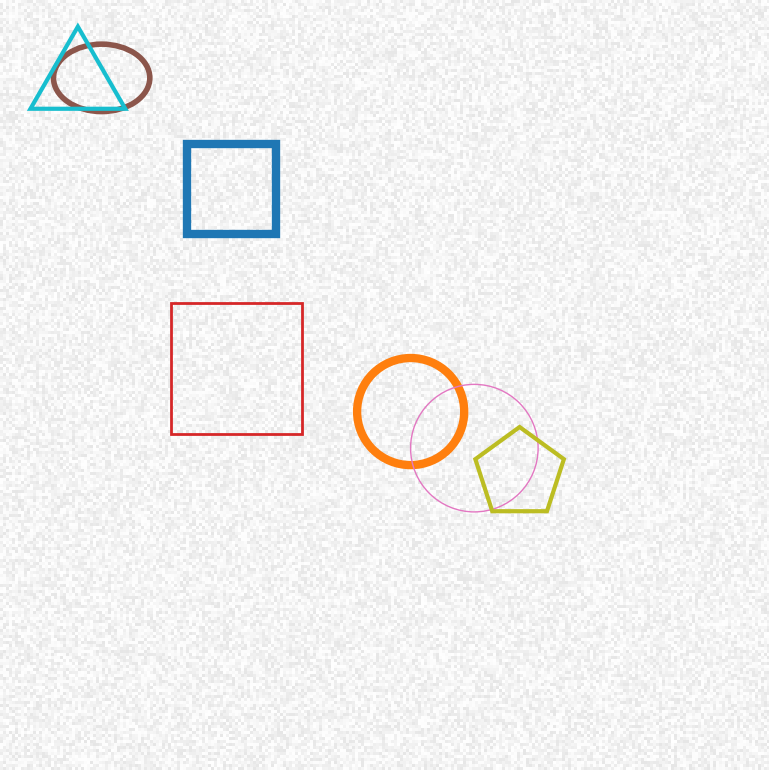[{"shape": "square", "thickness": 3, "radius": 0.29, "center": [0.3, 0.755]}, {"shape": "circle", "thickness": 3, "radius": 0.35, "center": [0.533, 0.466]}, {"shape": "square", "thickness": 1, "radius": 0.43, "center": [0.307, 0.522]}, {"shape": "oval", "thickness": 2, "radius": 0.31, "center": [0.132, 0.899]}, {"shape": "circle", "thickness": 0.5, "radius": 0.41, "center": [0.616, 0.418]}, {"shape": "pentagon", "thickness": 1.5, "radius": 0.3, "center": [0.675, 0.385]}, {"shape": "triangle", "thickness": 1.5, "radius": 0.36, "center": [0.101, 0.894]}]